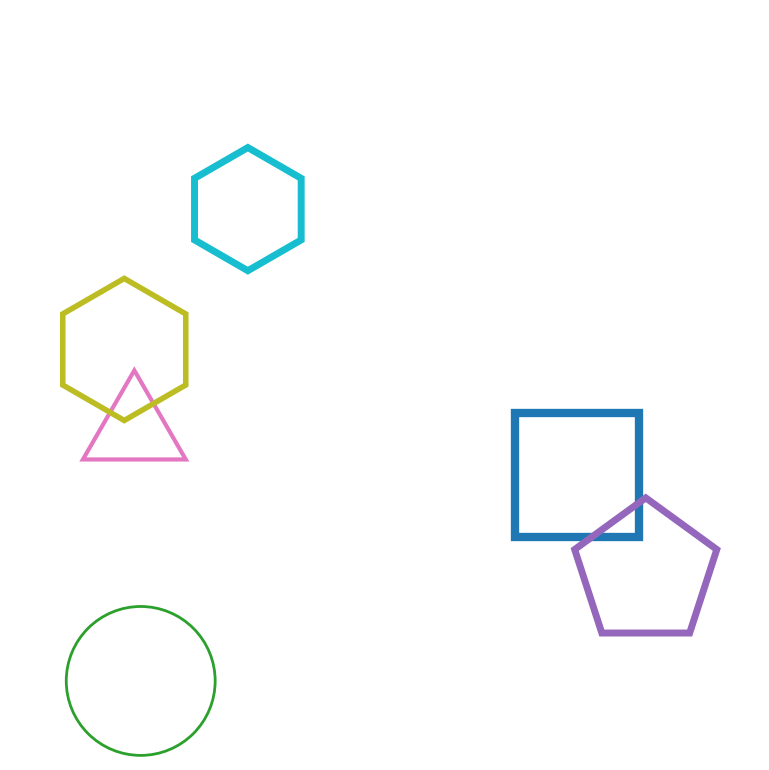[{"shape": "square", "thickness": 3, "radius": 0.4, "center": [0.749, 0.383]}, {"shape": "circle", "thickness": 1, "radius": 0.48, "center": [0.183, 0.116]}, {"shape": "pentagon", "thickness": 2.5, "radius": 0.49, "center": [0.839, 0.256]}, {"shape": "triangle", "thickness": 1.5, "radius": 0.39, "center": [0.174, 0.442]}, {"shape": "hexagon", "thickness": 2, "radius": 0.46, "center": [0.161, 0.546]}, {"shape": "hexagon", "thickness": 2.5, "radius": 0.4, "center": [0.322, 0.728]}]